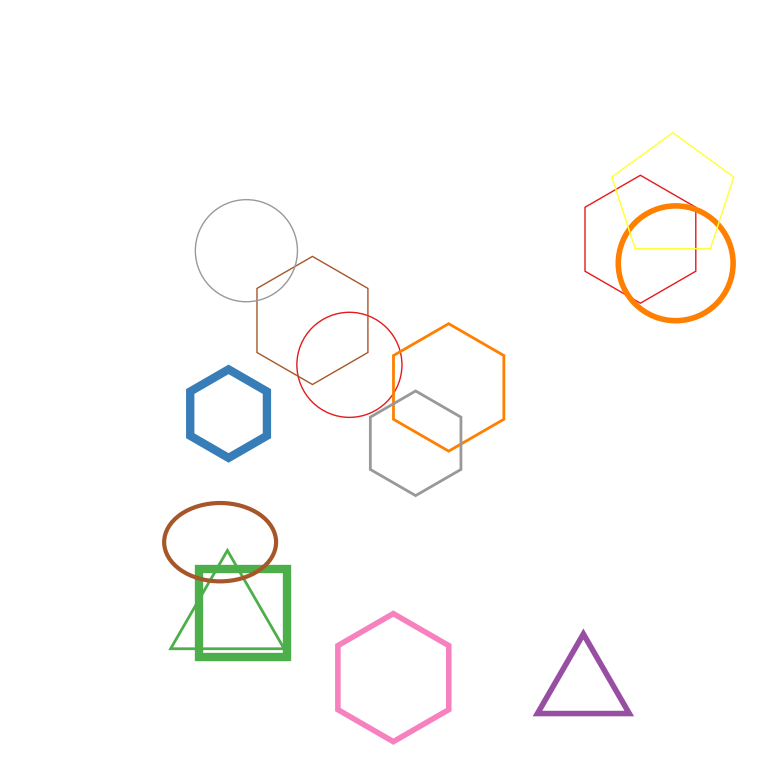[{"shape": "circle", "thickness": 0.5, "radius": 0.34, "center": [0.454, 0.526]}, {"shape": "hexagon", "thickness": 0.5, "radius": 0.42, "center": [0.832, 0.689]}, {"shape": "hexagon", "thickness": 3, "radius": 0.29, "center": [0.297, 0.463]}, {"shape": "triangle", "thickness": 1, "radius": 0.43, "center": [0.295, 0.2]}, {"shape": "square", "thickness": 3, "radius": 0.29, "center": [0.316, 0.204]}, {"shape": "triangle", "thickness": 2, "radius": 0.34, "center": [0.758, 0.108]}, {"shape": "circle", "thickness": 2, "radius": 0.37, "center": [0.878, 0.658]}, {"shape": "hexagon", "thickness": 1, "radius": 0.41, "center": [0.583, 0.497]}, {"shape": "pentagon", "thickness": 0.5, "radius": 0.42, "center": [0.874, 0.744]}, {"shape": "oval", "thickness": 1.5, "radius": 0.36, "center": [0.286, 0.296]}, {"shape": "hexagon", "thickness": 0.5, "radius": 0.42, "center": [0.406, 0.584]}, {"shape": "hexagon", "thickness": 2, "radius": 0.42, "center": [0.511, 0.12]}, {"shape": "circle", "thickness": 0.5, "radius": 0.33, "center": [0.32, 0.674]}, {"shape": "hexagon", "thickness": 1, "radius": 0.34, "center": [0.54, 0.424]}]